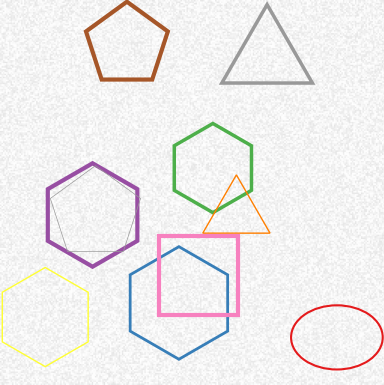[{"shape": "oval", "thickness": 1.5, "radius": 0.6, "center": [0.875, 0.124]}, {"shape": "hexagon", "thickness": 2, "radius": 0.73, "center": [0.465, 0.213]}, {"shape": "hexagon", "thickness": 2.5, "radius": 0.58, "center": [0.553, 0.564]}, {"shape": "hexagon", "thickness": 3, "radius": 0.67, "center": [0.24, 0.442]}, {"shape": "triangle", "thickness": 1, "radius": 0.5, "center": [0.614, 0.445]}, {"shape": "hexagon", "thickness": 1, "radius": 0.64, "center": [0.117, 0.176]}, {"shape": "pentagon", "thickness": 3, "radius": 0.56, "center": [0.33, 0.884]}, {"shape": "square", "thickness": 3, "radius": 0.51, "center": [0.515, 0.284]}, {"shape": "pentagon", "thickness": 0.5, "radius": 0.62, "center": [0.248, 0.446]}, {"shape": "triangle", "thickness": 2.5, "radius": 0.68, "center": [0.694, 0.852]}]